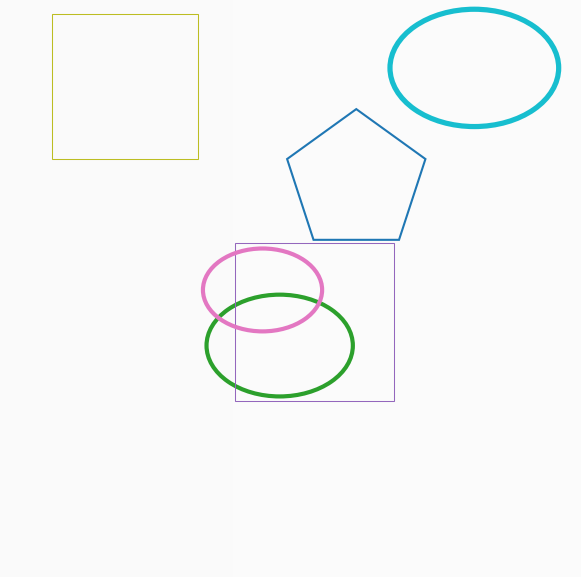[{"shape": "pentagon", "thickness": 1, "radius": 0.63, "center": [0.613, 0.685]}, {"shape": "oval", "thickness": 2, "radius": 0.63, "center": [0.481, 0.401]}, {"shape": "square", "thickness": 0.5, "radius": 0.68, "center": [0.542, 0.442]}, {"shape": "oval", "thickness": 2, "radius": 0.51, "center": [0.452, 0.497]}, {"shape": "square", "thickness": 0.5, "radius": 0.63, "center": [0.215, 0.849]}, {"shape": "oval", "thickness": 2.5, "radius": 0.73, "center": [0.816, 0.882]}]